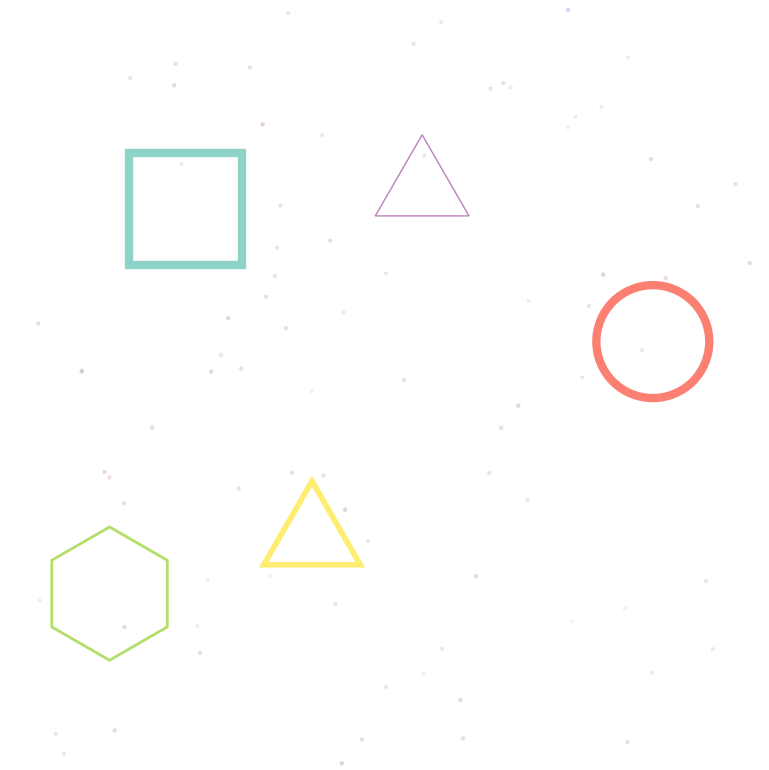[{"shape": "square", "thickness": 3, "radius": 0.37, "center": [0.241, 0.728]}, {"shape": "circle", "thickness": 3, "radius": 0.37, "center": [0.848, 0.556]}, {"shape": "hexagon", "thickness": 1, "radius": 0.43, "center": [0.142, 0.229]}, {"shape": "triangle", "thickness": 0.5, "radius": 0.35, "center": [0.548, 0.755]}, {"shape": "triangle", "thickness": 2, "radius": 0.36, "center": [0.405, 0.303]}]